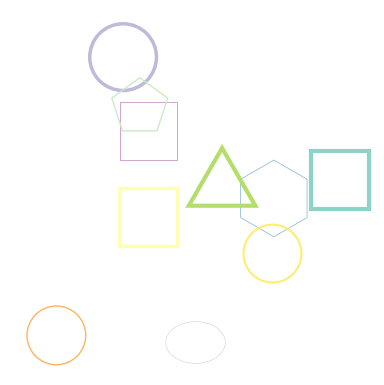[{"shape": "square", "thickness": 3, "radius": 0.38, "center": [0.884, 0.532]}, {"shape": "square", "thickness": 2.5, "radius": 0.38, "center": [0.385, 0.437]}, {"shape": "circle", "thickness": 2.5, "radius": 0.43, "center": [0.32, 0.852]}, {"shape": "hexagon", "thickness": 0.5, "radius": 0.5, "center": [0.711, 0.485]}, {"shape": "circle", "thickness": 1, "radius": 0.38, "center": [0.146, 0.129]}, {"shape": "triangle", "thickness": 3, "radius": 0.5, "center": [0.577, 0.516]}, {"shape": "oval", "thickness": 0.5, "radius": 0.39, "center": [0.508, 0.11]}, {"shape": "square", "thickness": 0.5, "radius": 0.37, "center": [0.385, 0.66]}, {"shape": "pentagon", "thickness": 1, "radius": 0.38, "center": [0.363, 0.722]}, {"shape": "circle", "thickness": 1.5, "radius": 0.38, "center": [0.708, 0.341]}]